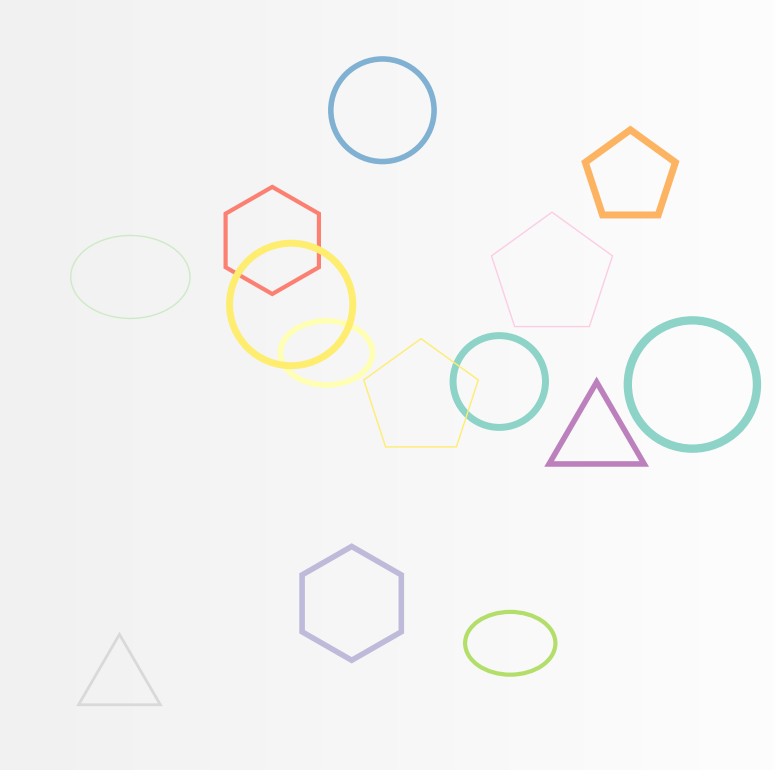[{"shape": "circle", "thickness": 2.5, "radius": 0.3, "center": [0.644, 0.505]}, {"shape": "circle", "thickness": 3, "radius": 0.42, "center": [0.893, 0.501]}, {"shape": "oval", "thickness": 2, "radius": 0.3, "center": [0.421, 0.542]}, {"shape": "hexagon", "thickness": 2, "radius": 0.37, "center": [0.454, 0.216]}, {"shape": "hexagon", "thickness": 1.5, "radius": 0.35, "center": [0.351, 0.688]}, {"shape": "circle", "thickness": 2, "radius": 0.33, "center": [0.493, 0.857]}, {"shape": "pentagon", "thickness": 2.5, "radius": 0.31, "center": [0.813, 0.77]}, {"shape": "oval", "thickness": 1.5, "radius": 0.29, "center": [0.658, 0.165]}, {"shape": "pentagon", "thickness": 0.5, "radius": 0.41, "center": [0.712, 0.642]}, {"shape": "triangle", "thickness": 1, "radius": 0.3, "center": [0.154, 0.115]}, {"shape": "triangle", "thickness": 2, "radius": 0.35, "center": [0.77, 0.433]}, {"shape": "oval", "thickness": 0.5, "radius": 0.38, "center": [0.168, 0.64]}, {"shape": "pentagon", "thickness": 0.5, "radius": 0.39, "center": [0.543, 0.482]}, {"shape": "circle", "thickness": 2.5, "radius": 0.4, "center": [0.376, 0.605]}]